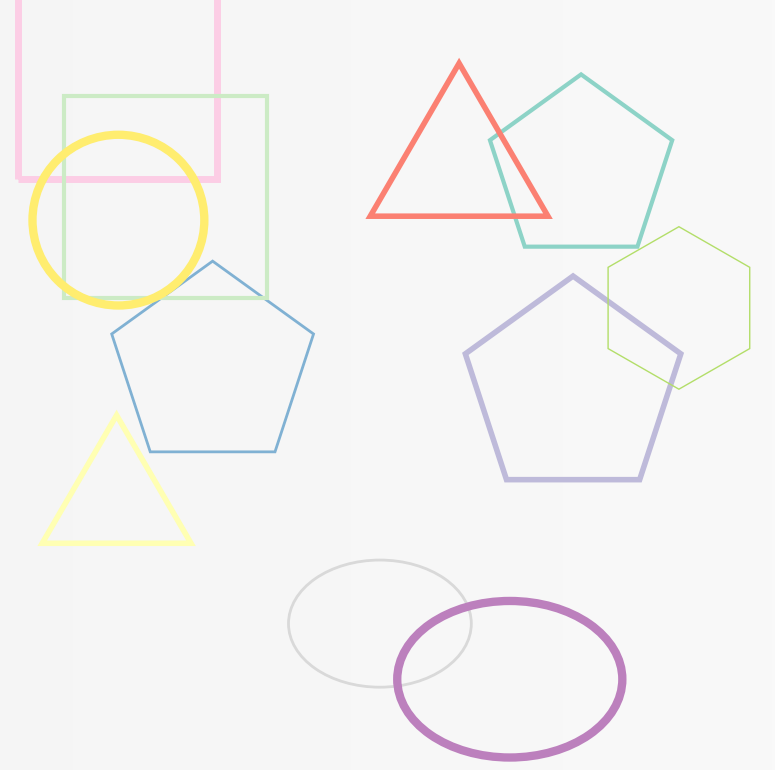[{"shape": "pentagon", "thickness": 1.5, "radius": 0.62, "center": [0.75, 0.78]}, {"shape": "triangle", "thickness": 2, "radius": 0.55, "center": [0.15, 0.35]}, {"shape": "pentagon", "thickness": 2, "radius": 0.73, "center": [0.739, 0.495]}, {"shape": "triangle", "thickness": 2, "radius": 0.66, "center": [0.592, 0.785]}, {"shape": "pentagon", "thickness": 1, "radius": 0.68, "center": [0.274, 0.524]}, {"shape": "hexagon", "thickness": 0.5, "radius": 0.53, "center": [0.876, 0.6]}, {"shape": "square", "thickness": 2.5, "radius": 0.64, "center": [0.152, 0.897]}, {"shape": "oval", "thickness": 1, "radius": 0.59, "center": [0.49, 0.19]}, {"shape": "oval", "thickness": 3, "radius": 0.73, "center": [0.658, 0.118]}, {"shape": "square", "thickness": 1.5, "radius": 0.65, "center": [0.213, 0.744]}, {"shape": "circle", "thickness": 3, "radius": 0.55, "center": [0.153, 0.714]}]